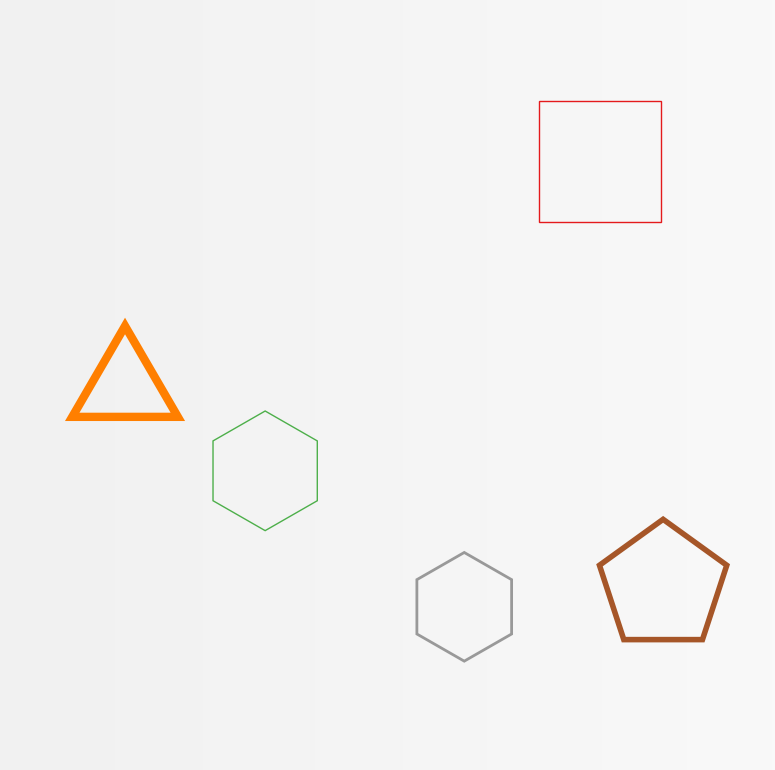[{"shape": "square", "thickness": 0.5, "radius": 0.39, "center": [0.774, 0.791]}, {"shape": "hexagon", "thickness": 0.5, "radius": 0.39, "center": [0.342, 0.389]}, {"shape": "triangle", "thickness": 3, "radius": 0.39, "center": [0.161, 0.498]}, {"shape": "pentagon", "thickness": 2, "radius": 0.43, "center": [0.856, 0.239]}, {"shape": "hexagon", "thickness": 1, "radius": 0.35, "center": [0.599, 0.212]}]